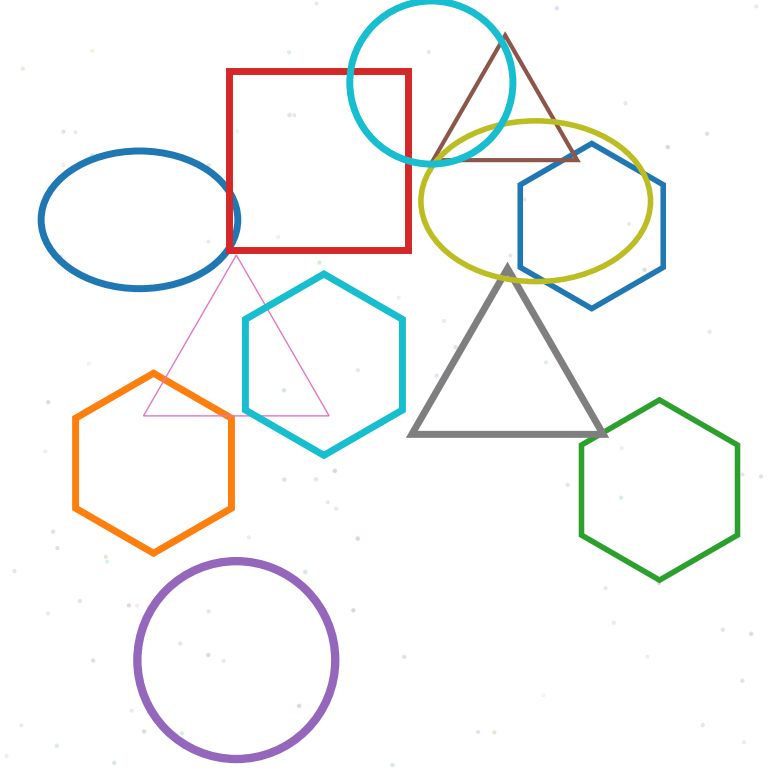[{"shape": "oval", "thickness": 2.5, "radius": 0.64, "center": [0.181, 0.714]}, {"shape": "hexagon", "thickness": 2, "radius": 0.54, "center": [0.769, 0.706]}, {"shape": "hexagon", "thickness": 2.5, "radius": 0.58, "center": [0.199, 0.398]}, {"shape": "hexagon", "thickness": 2, "radius": 0.58, "center": [0.856, 0.364]}, {"shape": "square", "thickness": 2.5, "radius": 0.58, "center": [0.414, 0.791]}, {"shape": "circle", "thickness": 3, "radius": 0.64, "center": [0.307, 0.143]}, {"shape": "triangle", "thickness": 1.5, "radius": 0.54, "center": [0.656, 0.846]}, {"shape": "triangle", "thickness": 0.5, "radius": 0.7, "center": [0.307, 0.53]}, {"shape": "triangle", "thickness": 2.5, "radius": 0.72, "center": [0.659, 0.508]}, {"shape": "oval", "thickness": 2, "radius": 0.75, "center": [0.696, 0.739]}, {"shape": "circle", "thickness": 2.5, "radius": 0.53, "center": [0.56, 0.893]}, {"shape": "hexagon", "thickness": 2.5, "radius": 0.59, "center": [0.421, 0.526]}]